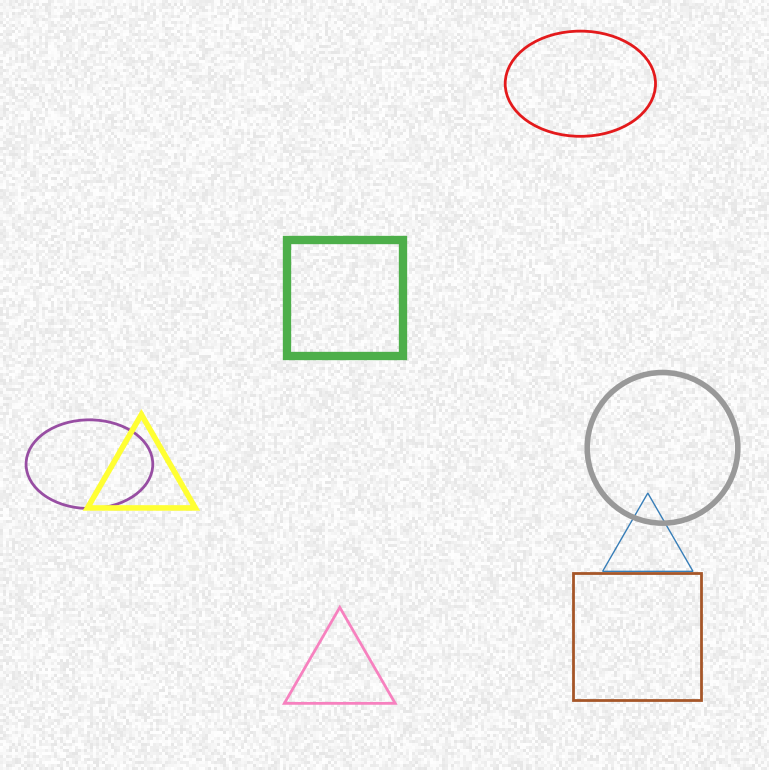[{"shape": "oval", "thickness": 1, "radius": 0.49, "center": [0.754, 0.891]}, {"shape": "triangle", "thickness": 0.5, "radius": 0.34, "center": [0.841, 0.292]}, {"shape": "square", "thickness": 3, "radius": 0.38, "center": [0.448, 0.613]}, {"shape": "oval", "thickness": 1, "radius": 0.41, "center": [0.116, 0.397]}, {"shape": "triangle", "thickness": 2, "radius": 0.4, "center": [0.184, 0.381]}, {"shape": "square", "thickness": 1, "radius": 0.41, "center": [0.827, 0.173]}, {"shape": "triangle", "thickness": 1, "radius": 0.42, "center": [0.441, 0.128]}, {"shape": "circle", "thickness": 2, "radius": 0.49, "center": [0.86, 0.418]}]